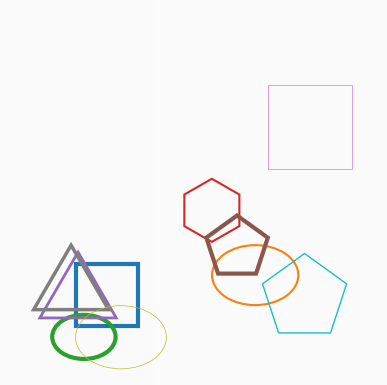[{"shape": "square", "thickness": 3, "radius": 0.4, "center": [0.276, 0.235]}, {"shape": "oval", "thickness": 1.5, "radius": 0.56, "center": [0.659, 0.285]}, {"shape": "oval", "thickness": 3, "radius": 0.41, "center": [0.217, 0.125]}, {"shape": "hexagon", "thickness": 1.5, "radius": 0.41, "center": [0.547, 0.454]}, {"shape": "triangle", "thickness": 2, "radius": 0.57, "center": [0.201, 0.231]}, {"shape": "pentagon", "thickness": 3, "radius": 0.42, "center": [0.612, 0.357]}, {"shape": "square", "thickness": 0.5, "radius": 0.54, "center": [0.8, 0.67]}, {"shape": "triangle", "thickness": 2.5, "radius": 0.56, "center": [0.183, 0.252]}, {"shape": "oval", "thickness": 0.5, "radius": 0.59, "center": [0.312, 0.124]}, {"shape": "pentagon", "thickness": 1, "radius": 0.57, "center": [0.786, 0.227]}]